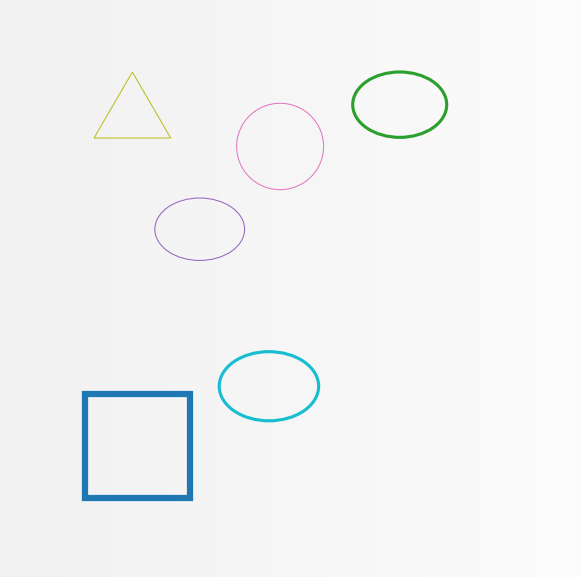[{"shape": "square", "thickness": 3, "radius": 0.45, "center": [0.237, 0.227]}, {"shape": "oval", "thickness": 1.5, "radius": 0.4, "center": [0.688, 0.818]}, {"shape": "oval", "thickness": 0.5, "radius": 0.39, "center": [0.344, 0.602]}, {"shape": "circle", "thickness": 0.5, "radius": 0.37, "center": [0.482, 0.746]}, {"shape": "triangle", "thickness": 0.5, "radius": 0.38, "center": [0.228, 0.798]}, {"shape": "oval", "thickness": 1.5, "radius": 0.43, "center": [0.463, 0.33]}]